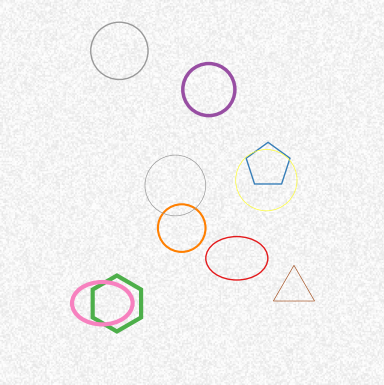[{"shape": "oval", "thickness": 1, "radius": 0.4, "center": [0.615, 0.329]}, {"shape": "pentagon", "thickness": 1, "radius": 0.3, "center": [0.696, 0.571]}, {"shape": "hexagon", "thickness": 3, "radius": 0.36, "center": [0.304, 0.212]}, {"shape": "circle", "thickness": 2.5, "radius": 0.34, "center": [0.542, 0.767]}, {"shape": "circle", "thickness": 1.5, "radius": 0.31, "center": [0.472, 0.408]}, {"shape": "circle", "thickness": 0.5, "radius": 0.4, "center": [0.692, 0.532]}, {"shape": "triangle", "thickness": 0.5, "radius": 0.31, "center": [0.764, 0.249]}, {"shape": "oval", "thickness": 3, "radius": 0.39, "center": [0.266, 0.212]}, {"shape": "circle", "thickness": 0.5, "radius": 0.39, "center": [0.455, 0.518]}, {"shape": "circle", "thickness": 1, "radius": 0.37, "center": [0.31, 0.868]}]